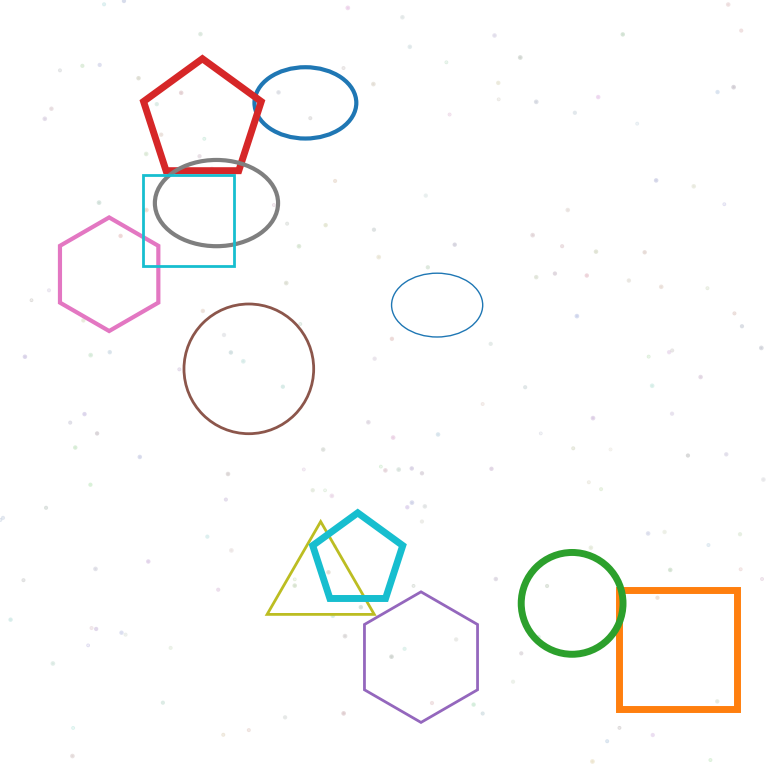[{"shape": "oval", "thickness": 1.5, "radius": 0.33, "center": [0.397, 0.866]}, {"shape": "oval", "thickness": 0.5, "radius": 0.3, "center": [0.568, 0.604]}, {"shape": "square", "thickness": 2.5, "radius": 0.38, "center": [0.88, 0.156]}, {"shape": "circle", "thickness": 2.5, "radius": 0.33, "center": [0.743, 0.216]}, {"shape": "pentagon", "thickness": 2.5, "radius": 0.4, "center": [0.263, 0.843]}, {"shape": "hexagon", "thickness": 1, "radius": 0.42, "center": [0.547, 0.147]}, {"shape": "circle", "thickness": 1, "radius": 0.42, "center": [0.323, 0.521]}, {"shape": "hexagon", "thickness": 1.5, "radius": 0.37, "center": [0.142, 0.644]}, {"shape": "oval", "thickness": 1.5, "radius": 0.4, "center": [0.281, 0.736]}, {"shape": "triangle", "thickness": 1, "radius": 0.4, "center": [0.416, 0.242]}, {"shape": "pentagon", "thickness": 2.5, "radius": 0.31, "center": [0.465, 0.272]}, {"shape": "square", "thickness": 1, "radius": 0.3, "center": [0.245, 0.714]}]